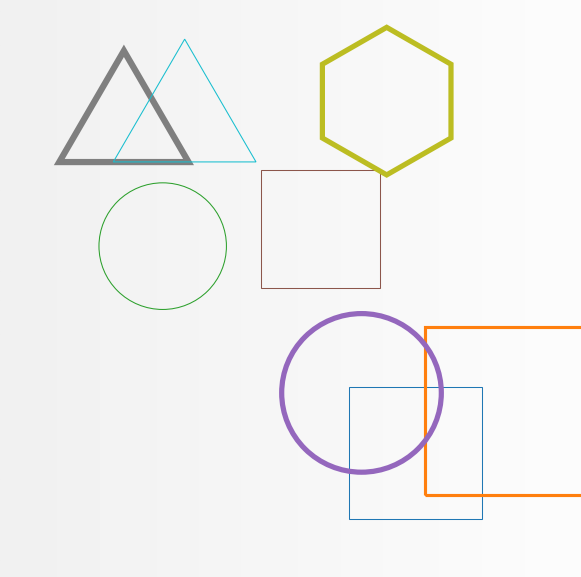[{"shape": "square", "thickness": 0.5, "radius": 0.57, "center": [0.715, 0.215]}, {"shape": "square", "thickness": 1.5, "radius": 0.73, "center": [0.878, 0.288]}, {"shape": "circle", "thickness": 0.5, "radius": 0.55, "center": [0.28, 0.573]}, {"shape": "circle", "thickness": 2.5, "radius": 0.69, "center": [0.622, 0.319]}, {"shape": "square", "thickness": 0.5, "radius": 0.51, "center": [0.551, 0.603]}, {"shape": "triangle", "thickness": 3, "radius": 0.64, "center": [0.213, 0.783]}, {"shape": "hexagon", "thickness": 2.5, "radius": 0.64, "center": [0.665, 0.824]}, {"shape": "triangle", "thickness": 0.5, "radius": 0.71, "center": [0.318, 0.79]}]